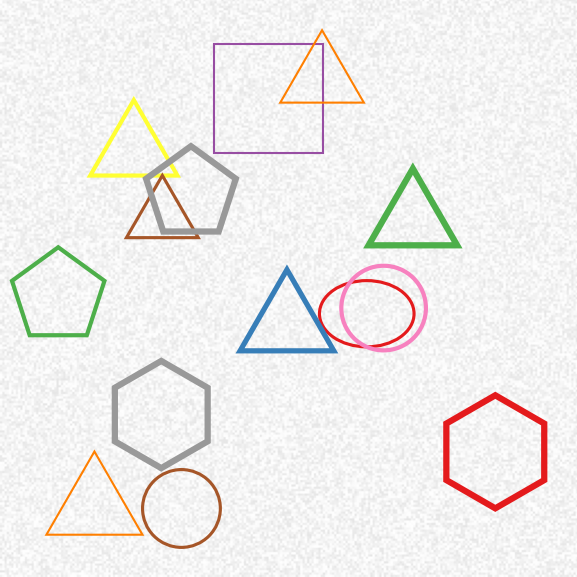[{"shape": "oval", "thickness": 1.5, "radius": 0.41, "center": [0.635, 0.456]}, {"shape": "hexagon", "thickness": 3, "radius": 0.49, "center": [0.858, 0.217]}, {"shape": "triangle", "thickness": 2.5, "radius": 0.47, "center": [0.497, 0.438]}, {"shape": "triangle", "thickness": 3, "radius": 0.44, "center": [0.715, 0.619]}, {"shape": "pentagon", "thickness": 2, "radius": 0.42, "center": [0.101, 0.487]}, {"shape": "square", "thickness": 1, "radius": 0.47, "center": [0.465, 0.828]}, {"shape": "triangle", "thickness": 1, "radius": 0.48, "center": [0.164, 0.121]}, {"shape": "triangle", "thickness": 1, "radius": 0.42, "center": [0.558, 0.863]}, {"shape": "triangle", "thickness": 2, "radius": 0.44, "center": [0.232, 0.739]}, {"shape": "triangle", "thickness": 1.5, "radius": 0.36, "center": [0.281, 0.624]}, {"shape": "circle", "thickness": 1.5, "radius": 0.34, "center": [0.314, 0.119]}, {"shape": "circle", "thickness": 2, "radius": 0.37, "center": [0.664, 0.466]}, {"shape": "pentagon", "thickness": 3, "radius": 0.41, "center": [0.331, 0.664]}, {"shape": "hexagon", "thickness": 3, "radius": 0.46, "center": [0.279, 0.281]}]